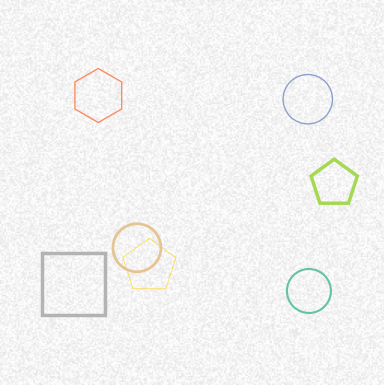[{"shape": "circle", "thickness": 1.5, "radius": 0.29, "center": [0.802, 0.244]}, {"shape": "hexagon", "thickness": 1, "radius": 0.35, "center": [0.255, 0.752]}, {"shape": "circle", "thickness": 1, "radius": 0.32, "center": [0.799, 0.742]}, {"shape": "pentagon", "thickness": 2.5, "radius": 0.32, "center": [0.868, 0.523]}, {"shape": "pentagon", "thickness": 0.5, "radius": 0.36, "center": [0.388, 0.309]}, {"shape": "circle", "thickness": 2, "radius": 0.31, "center": [0.356, 0.356]}, {"shape": "square", "thickness": 2.5, "radius": 0.41, "center": [0.191, 0.262]}]